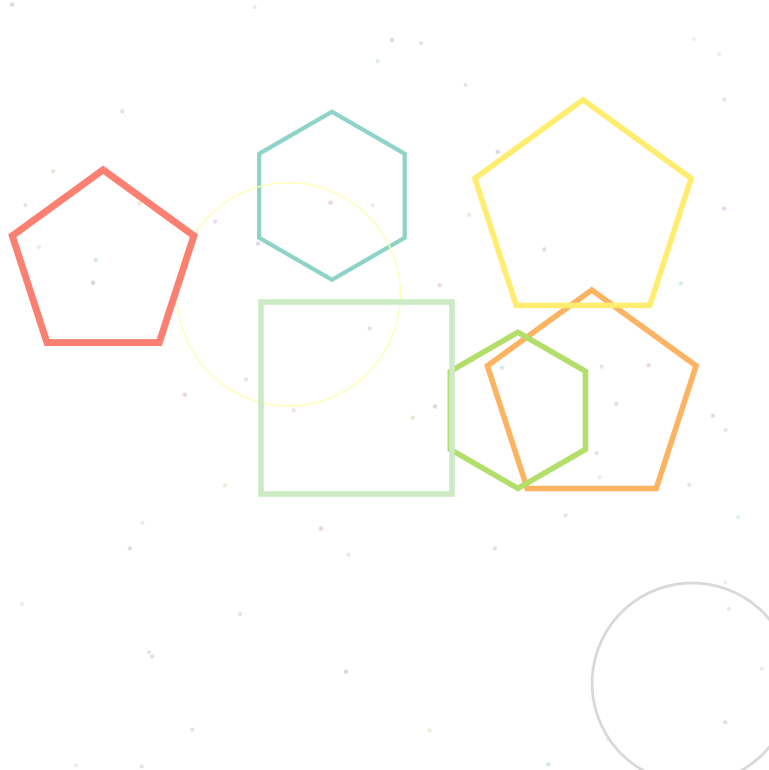[{"shape": "hexagon", "thickness": 1.5, "radius": 0.55, "center": [0.431, 0.746]}, {"shape": "circle", "thickness": 0.5, "radius": 0.73, "center": [0.375, 0.618]}, {"shape": "pentagon", "thickness": 2.5, "radius": 0.62, "center": [0.134, 0.655]}, {"shape": "pentagon", "thickness": 2, "radius": 0.71, "center": [0.768, 0.481]}, {"shape": "hexagon", "thickness": 2, "radius": 0.51, "center": [0.673, 0.467]}, {"shape": "circle", "thickness": 1, "radius": 0.65, "center": [0.899, 0.113]}, {"shape": "square", "thickness": 2, "radius": 0.62, "center": [0.463, 0.483]}, {"shape": "pentagon", "thickness": 2, "radius": 0.74, "center": [0.757, 0.723]}]